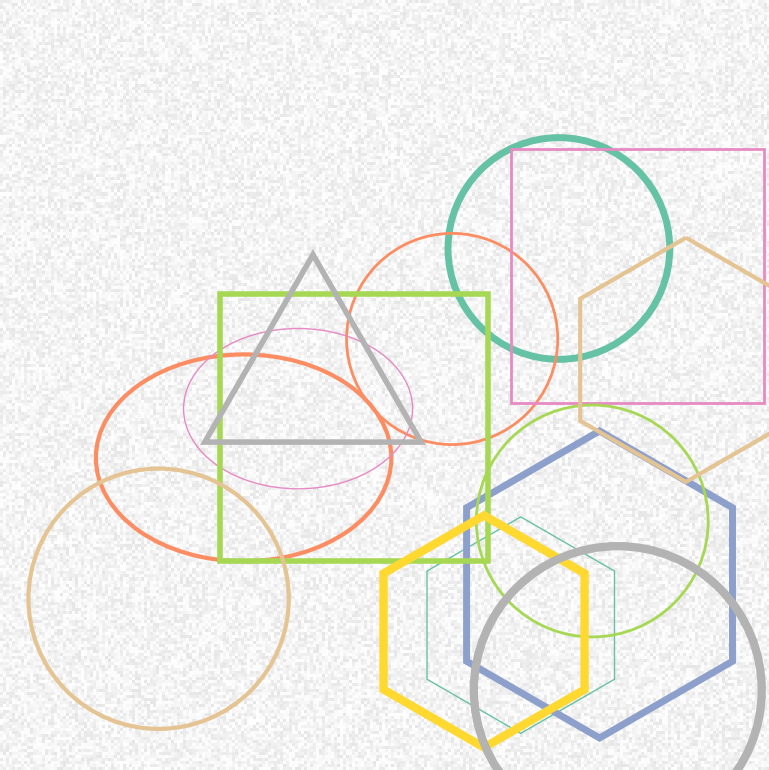[{"shape": "hexagon", "thickness": 0.5, "radius": 0.7, "center": [0.676, 0.188]}, {"shape": "circle", "thickness": 2.5, "radius": 0.72, "center": [0.726, 0.677]}, {"shape": "circle", "thickness": 1, "radius": 0.69, "center": [0.587, 0.56]}, {"shape": "oval", "thickness": 1.5, "radius": 0.96, "center": [0.316, 0.405]}, {"shape": "hexagon", "thickness": 2.5, "radius": 1.0, "center": [0.779, 0.241]}, {"shape": "oval", "thickness": 0.5, "radius": 0.74, "center": [0.387, 0.469]}, {"shape": "square", "thickness": 1, "radius": 0.82, "center": [0.828, 0.641]}, {"shape": "square", "thickness": 2, "radius": 0.87, "center": [0.459, 0.445]}, {"shape": "circle", "thickness": 1, "radius": 0.75, "center": [0.769, 0.323]}, {"shape": "hexagon", "thickness": 3, "radius": 0.75, "center": [0.629, 0.18]}, {"shape": "circle", "thickness": 1.5, "radius": 0.85, "center": [0.206, 0.222]}, {"shape": "hexagon", "thickness": 1.5, "radius": 0.79, "center": [0.891, 0.533]}, {"shape": "triangle", "thickness": 2, "radius": 0.81, "center": [0.406, 0.507]}, {"shape": "circle", "thickness": 3, "radius": 0.93, "center": [0.802, 0.104]}]